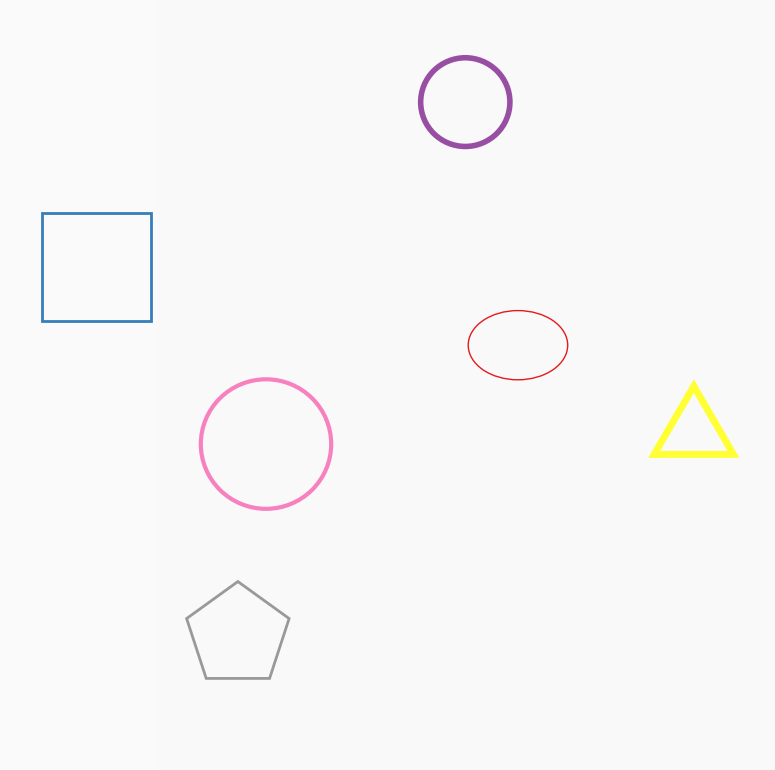[{"shape": "oval", "thickness": 0.5, "radius": 0.32, "center": [0.668, 0.552]}, {"shape": "square", "thickness": 1, "radius": 0.35, "center": [0.124, 0.653]}, {"shape": "circle", "thickness": 2, "radius": 0.29, "center": [0.6, 0.867]}, {"shape": "triangle", "thickness": 2.5, "radius": 0.3, "center": [0.895, 0.439]}, {"shape": "circle", "thickness": 1.5, "radius": 0.42, "center": [0.343, 0.423]}, {"shape": "pentagon", "thickness": 1, "radius": 0.35, "center": [0.307, 0.175]}]